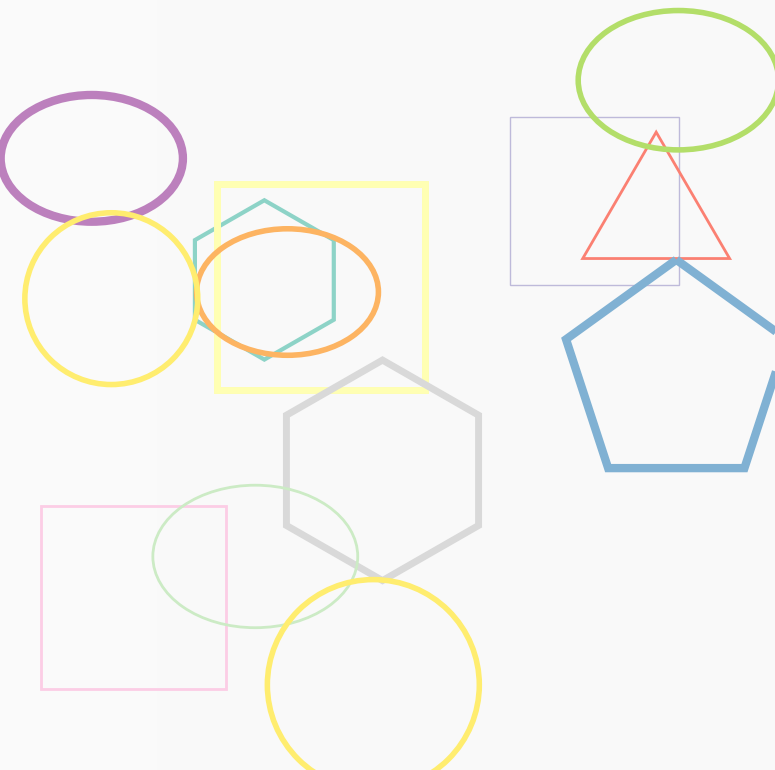[{"shape": "hexagon", "thickness": 1.5, "radius": 0.52, "center": [0.341, 0.636]}, {"shape": "square", "thickness": 2.5, "radius": 0.67, "center": [0.415, 0.627]}, {"shape": "square", "thickness": 0.5, "radius": 0.54, "center": [0.767, 0.738]}, {"shape": "triangle", "thickness": 1, "radius": 0.55, "center": [0.847, 0.719]}, {"shape": "pentagon", "thickness": 3, "radius": 0.75, "center": [0.873, 0.513]}, {"shape": "oval", "thickness": 2, "radius": 0.59, "center": [0.371, 0.621]}, {"shape": "oval", "thickness": 2, "radius": 0.65, "center": [0.875, 0.896]}, {"shape": "square", "thickness": 1, "radius": 0.59, "center": [0.172, 0.225]}, {"shape": "hexagon", "thickness": 2.5, "radius": 0.72, "center": [0.494, 0.389]}, {"shape": "oval", "thickness": 3, "radius": 0.59, "center": [0.118, 0.794]}, {"shape": "oval", "thickness": 1, "radius": 0.66, "center": [0.329, 0.277]}, {"shape": "circle", "thickness": 2, "radius": 0.56, "center": [0.144, 0.612]}, {"shape": "circle", "thickness": 2, "radius": 0.68, "center": [0.482, 0.111]}]